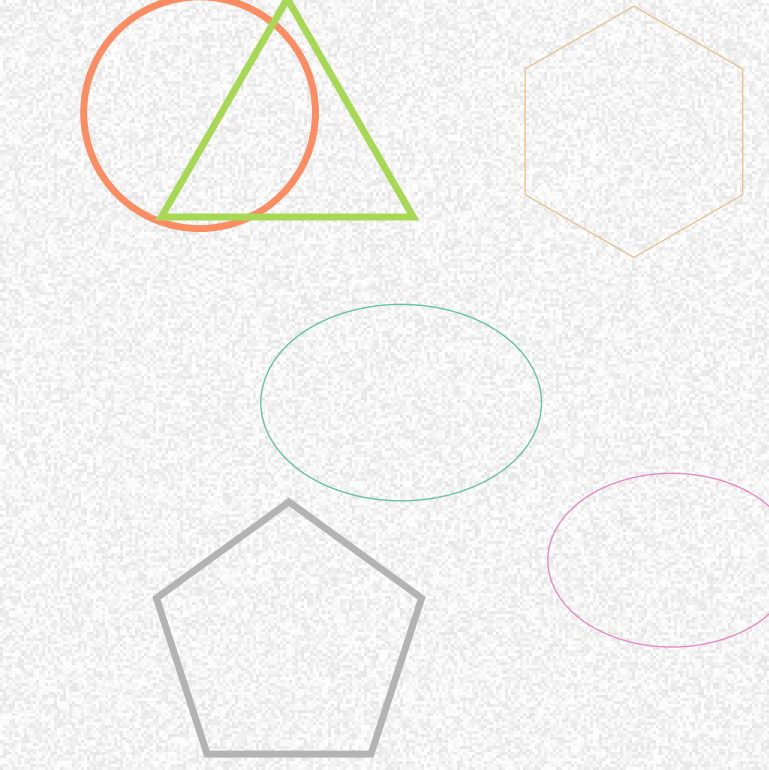[{"shape": "oval", "thickness": 0.5, "radius": 0.91, "center": [0.521, 0.477]}, {"shape": "circle", "thickness": 2.5, "radius": 0.75, "center": [0.259, 0.854]}, {"shape": "oval", "thickness": 0.5, "radius": 0.81, "center": [0.873, 0.272]}, {"shape": "triangle", "thickness": 2.5, "radius": 0.94, "center": [0.373, 0.813]}, {"shape": "hexagon", "thickness": 0.5, "radius": 0.82, "center": [0.823, 0.829]}, {"shape": "pentagon", "thickness": 2.5, "radius": 0.91, "center": [0.375, 0.167]}]